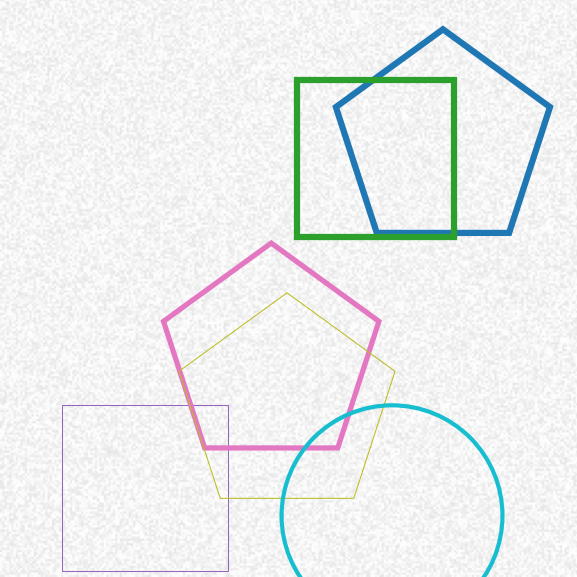[{"shape": "pentagon", "thickness": 3, "radius": 0.97, "center": [0.767, 0.753]}, {"shape": "square", "thickness": 3, "radius": 0.68, "center": [0.651, 0.724]}, {"shape": "square", "thickness": 0.5, "radius": 0.72, "center": [0.251, 0.155]}, {"shape": "pentagon", "thickness": 2.5, "radius": 0.98, "center": [0.47, 0.382]}, {"shape": "pentagon", "thickness": 0.5, "radius": 0.98, "center": [0.497, 0.295]}, {"shape": "circle", "thickness": 2, "radius": 0.96, "center": [0.679, 0.106]}]